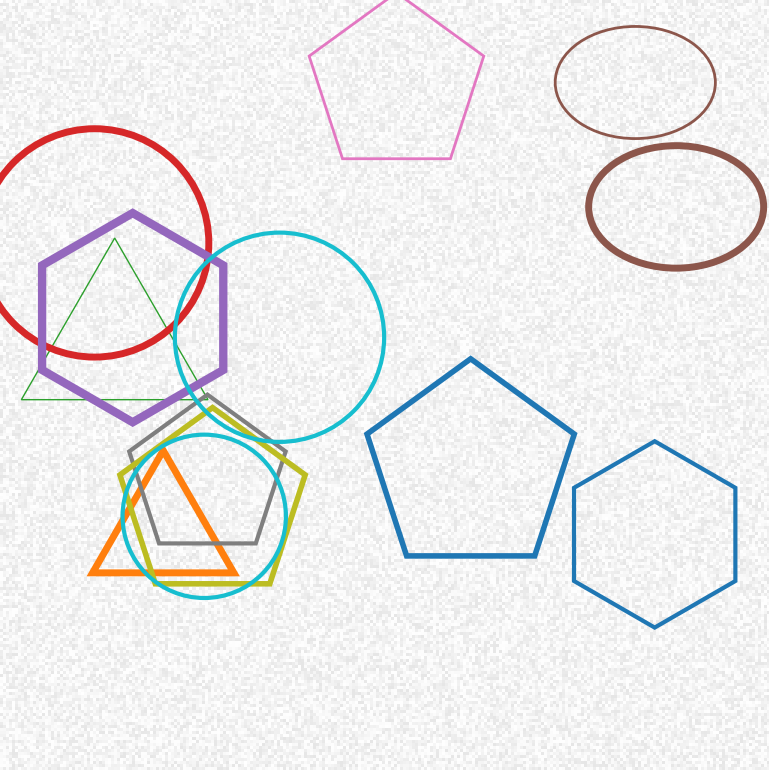[{"shape": "hexagon", "thickness": 1.5, "radius": 0.6, "center": [0.85, 0.306]}, {"shape": "pentagon", "thickness": 2, "radius": 0.71, "center": [0.611, 0.393]}, {"shape": "triangle", "thickness": 2.5, "radius": 0.53, "center": [0.212, 0.309]}, {"shape": "triangle", "thickness": 0.5, "radius": 0.7, "center": [0.149, 0.551]}, {"shape": "circle", "thickness": 2.5, "radius": 0.74, "center": [0.123, 0.685]}, {"shape": "hexagon", "thickness": 3, "radius": 0.68, "center": [0.172, 0.587]}, {"shape": "oval", "thickness": 2.5, "radius": 0.57, "center": [0.878, 0.731]}, {"shape": "oval", "thickness": 1, "radius": 0.52, "center": [0.825, 0.893]}, {"shape": "pentagon", "thickness": 1, "radius": 0.6, "center": [0.515, 0.89]}, {"shape": "pentagon", "thickness": 1.5, "radius": 0.53, "center": [0.269, 0.381]}, {"shape": "pentagon", "thickness": 2, "radius": 0.63, "center": [0.276, 0.344]}, {"shape": "circle", "thickness": 1.5, "radius": 0.53, "center": [0.265, 0.329]}, {"shape": "circle", "thickness": 1.5, "radius": 0.68, "center": [0.363, 0.562]}]